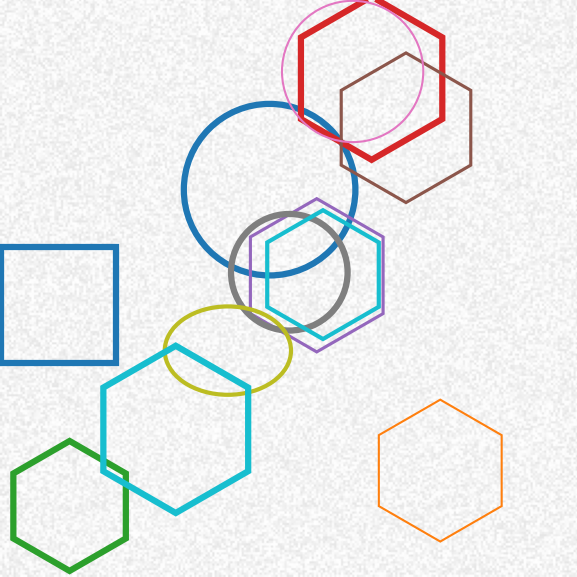[{"shape": "square", "thickness": 3, "radius": 0.5, "center": [0.101, 0.471]}, {"shape": "circle", "thickness": 3, "radius": 0.74, "center": [0.467, 0.671]}, {"shape": "hexagon", "thickness": 1, "radius": 0.61, "center": [0.762, 0.184]}, {"shape": "hexagon", "thickness": 3, "radius": 0.56, "center": [0.121, 0.123]}, {"shape": "hexagon", "thickness": 3, "radius": 0.71, "center": [0.643, 0.864]}, {"shape": "hexagon", "thickness": 1.5, "radius": 0.66, "center": [0.548, 0.522]}, {"shape": "hexagon", "thickness": 1.5, "radius": 0.65, "center": [0.703, 0.778]}, {"shape": "circle", "thickness": 1, "radius": 0.61, "center": [0.611, 0.875]}, {"shape": "circle", "thickness": 3, "radius": 0.5, "center": [0.501, 0.528]}, {"shape": "oval", "thickness": 2, "radius": 0.55, "center": [0.395, 0.392]}, {"shape": "hexagon", "thickness": 2, "radius": 0.56, "center": [0.559, 0.524]}, {"shape": "hexagon", "thickness": 3, "radius": 0.72, "center": [0.304, 0.256]}]